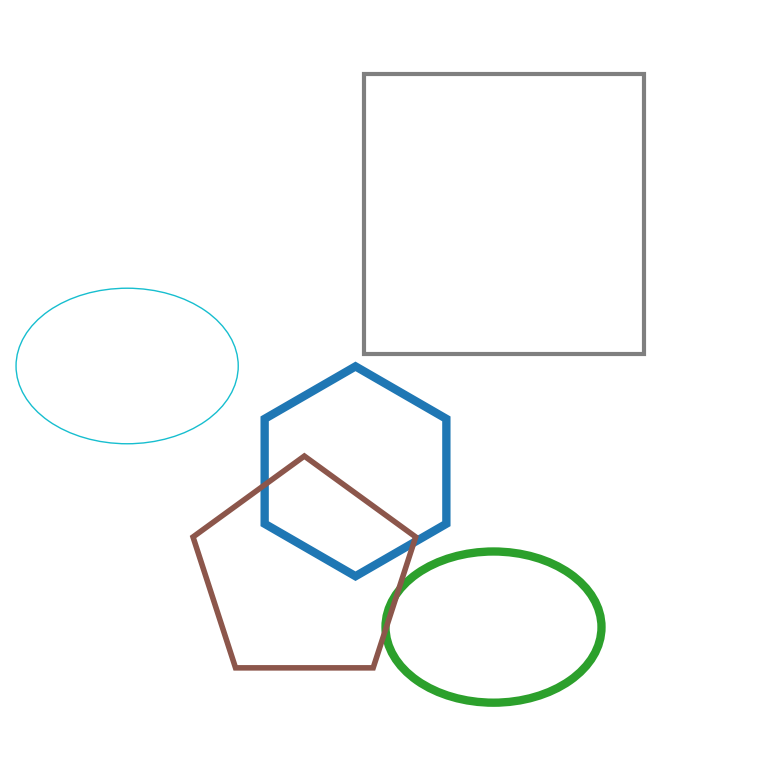[{"shape": "hexagon", "thickness": 3, "radius": 0.68, "center": [0.462, 0.388]}, {"shape": "oval", "thickness": 3, "radius": 0.7, "center": [0.641, 0.186]}, {"shape": "pentagon", "thickness": 2, "radius": 0.76, "center": [0.395, 0.256]}, {"shape": "square", "thickness": 1.5, "radius": 0.91, "center": [0.655, 0.722]}, {"shape": "oval", "thickness": 0.5, "radius": 0.72, "center": [0.165, 0.525]}]